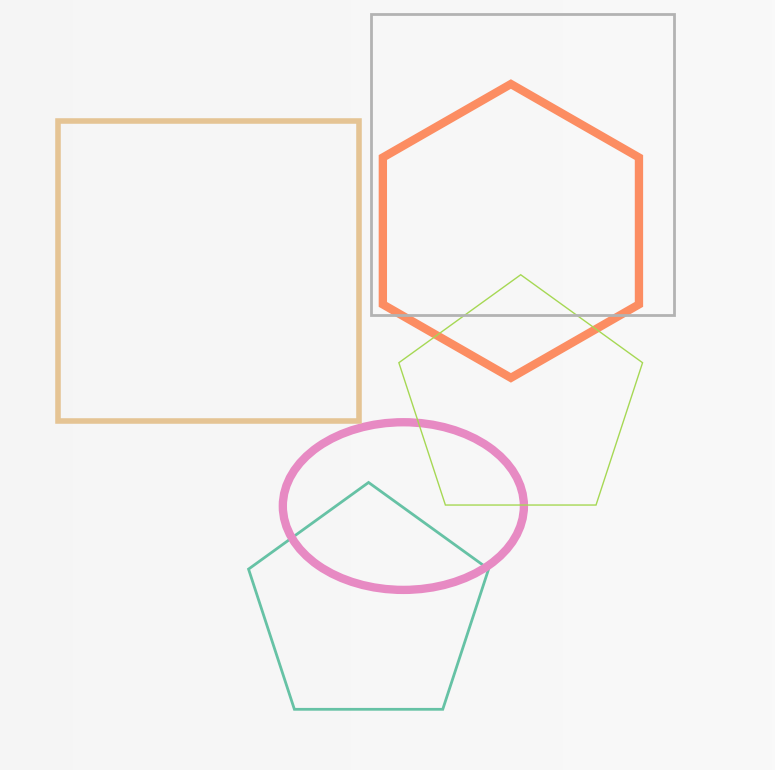[{"shape": "pentagon", "thickness": 1, "radius": 0.81, "center": [0.476, 0.211]}, {"shape": "hexagon", "thickness": 3, "radius": 0.95, "center": [0.659, 0.7]}, {"shape": "oval", "thickness": 3, "radius": 0.78, "center": [0.52, 0.343]}, {"shape": "pentagon", "thickness": 0.5, "radius": 0.83, "center": [0.672, 0.478]}, {"shape": "square", "thickness": 2, "radius": 0.97, "center": [0.269, 0.648]}, {"shape": "square", "thickness": 1, "radius": 0.98, "center": [0.674, 0.786]}]